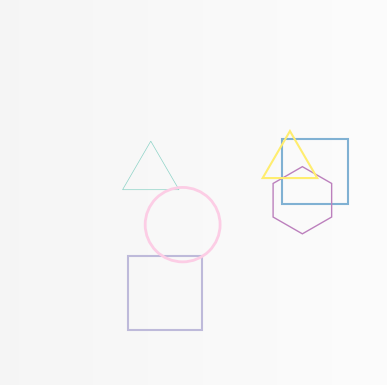[{"shape": "triangle", "thickness": 0.5, "radius": 0.42, "center": [0.389, 0.549]}, {"shape": "square", "thickness": 1.5, "radius": 0.48, "center": [0.427, 0.239]}, {"shape": "square", "thickness": 1.5, "radius": 0.42, "center": [0.813, 0.554]}, {"shape": "circle", "thickness": 2, "radius": 0.48, "center": [0.471, 0.417]}, {"shape": "hexagon", "thickness": 1, "radius": 0.44, "center": [0.78, 0.48]}, {"shape": "triangle", "thickness": 1.5, "radius": 0.41, "center": [0.748, 0.578]}]